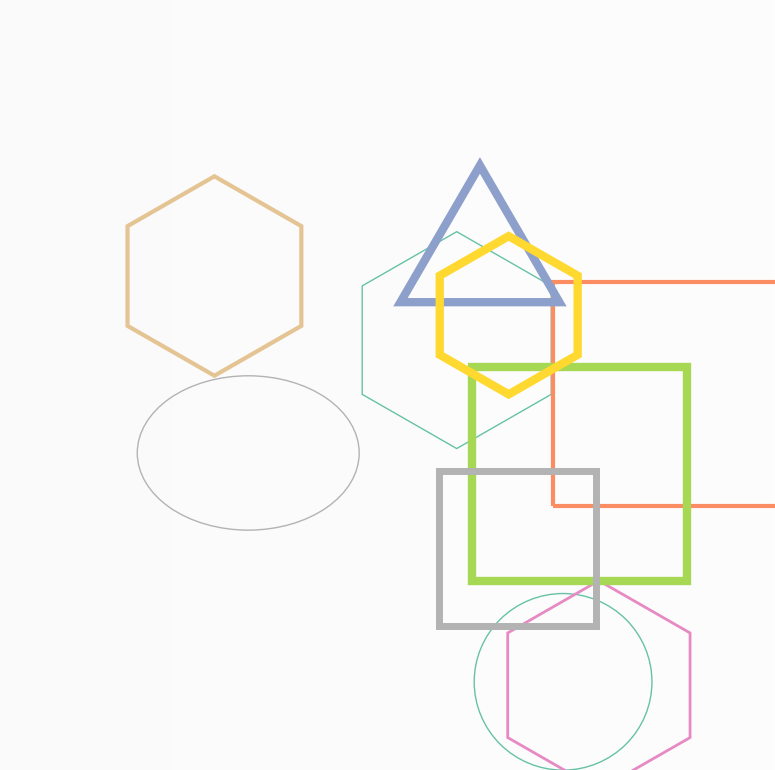[{"shape": "circle", "thickness": 0.5, "radius": 0.57, "center": [0.727, 0.115]}, {"shape": "hexagon", "thickness": 0.5, "radius": 0.7, "center": [0.589, 0.558]}, {"shape": "square", "thickness": 1.5, "radius": 0.73, "center": [0.859, 0.488]}, {"shape": "triangle", "thickness": 3, "radius": 0.59, "center": [0.619, 0.667]}, {"shape": "hexagon", "thickness": 1, "radius": 0.68, "center": [0.773, 0.11]}, {"shape": "square", "thickness": 3, "radius": 0.69, "center": [0.748, 0.384]}, {"shape": "hexagon", "thickness": 3, "radius": 0.51, "center": [0.656, 0.591]}, {"shape": "hexagon", "thickness": 1.5, "radius": 0.65, "center": [0.277, 0.642]}, {"shape": "oval", "thickness": 0.5, "radius": 0.72, "center": [0.32, 0.412]}, {"shape": "square", "thickness": 2.5, "radius": 0.51, "center": [0.667, 0.287]}]